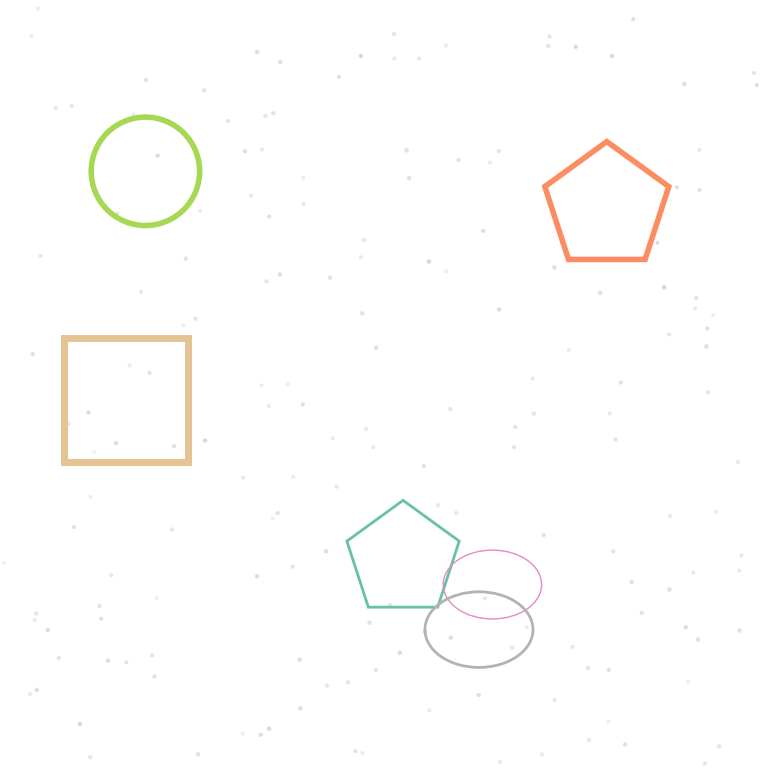[{"shape": "pentagon", "thickness": 1, "radius": 0.38, "center": [0.523, 0.274]}, {"shape": "pentagon", "thickness": 2, "radius": 0.42, "center": [0.788, 0.732]}, {"shape": "oval", "thickness": 0.5, "radius": 0.32, "center": [0.639, 0.241]}, {"shape": "circle", "thickness": 2, "radius": 0.35, "center": [0.189, 0.778]}, {"shape": "square", "thickness": 2.5, "radius": 0.4, "center": [0.164, 0.48]}, {"shape": "oval", "thickness": 1, "radius": 0.35, "center": [0.622, 0.182]}]